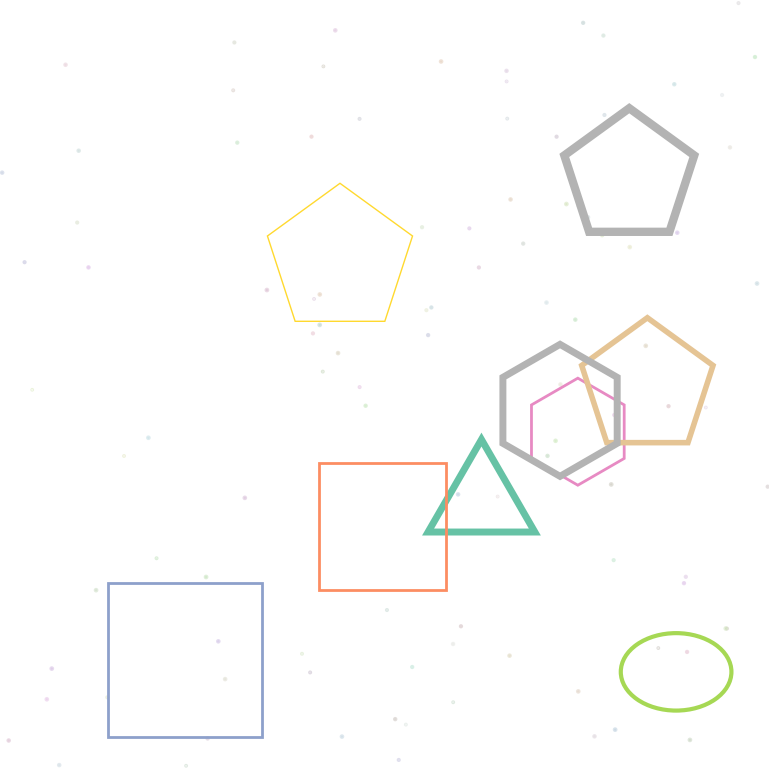[{"shape": "triangle", "thickness": 2.5, "radius": 0.4, "center": [0.625, 0.349]}, {"shape": "square", "thickness": 1, "radius": 0.41, "center": [0.496, 0.316]}, {"shape": "square", "thickness": 1, "radius": 0.5, "center": [0.24, 0.143]}, {"shape": "hexagon", "thickness": 1, "radius": 0.35, "center": [0.75, 0.439]}, {"shape": "oval", "thickness": 1.5, "radius": 0.36, "center": [0.878, 0.127]}, {"shape": "pentagon", "thickness": 0.5, "radius": 0.5, "center": [0.442, 0.663]}, {"shape": "pentagon", "thickness": 2, "radius": 0.45, "center": [0.841, 0.498]}, {"shape": "hexagon", "thickness": 2.5, "radius": 0.43, "center": [0.727, 0.467]}, {"shape": "pentagon", "thickness": 3, "radius": 0.44, "center": [0.817, 0.771]}]